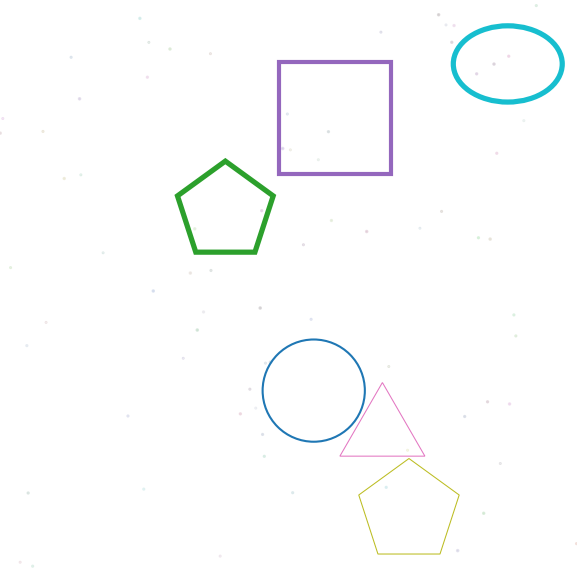[{"shape": "circle", "thickness": 1, "radius": 0.44, "center": [0.543, 0.323]}, {"shape": "pentagon", "thickness": 2.5, "radius": 0.44, "center": [0.39, 0.633]}, {"shape": "square", "thickness": 2, "radius": 0.49, "center": [0.58, 0.794]}, {"shape": "triangle", "thickness": 0.5, "radius": 0.42, "center": [0.662, 0.252]}, {"shape": "pentagon", "thickness": 0.5, "radius": 0.46, "center": [0.708, 0.114]}, {"shape": "oval", "thickness": 2.5, "radius": 0.47, "center": [0.879, 0.888]}]